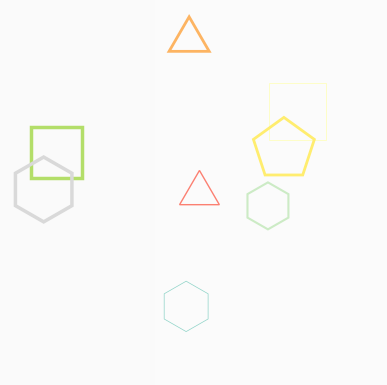[{"shape": "hexagon", "thickness": 0.5, "radius": 0.33, "center": [0.48, 0.204]}, {"shape": "square", "thickness": 0.5, "radius": 0.37, "center": [0.768, 0.711]}, {"shape": "triangle", "thickness": 1, "radius": 0.3, "center": [0.515, 0.498]}, {"shape": "triangle", "thickness": 2, "radius": 0.3, "center": [0.488, 0.897]}, {"shape": "square", "thickness": 2.5, "radius": 0.33, "center": [0.147, 0.604]}, {"shape": "hexagon", "thickness": 2.5, "radius": 0.42, "center": [0.113, 0.508]}, {"shape": "hexagon", "thickness": 1.5, "radius": 0.3, "center": [0.691, 0.465]}, {"shape": "pentagon", "thickness": 2, "radius": 0.41, "center": [0.733, 0.612]}]